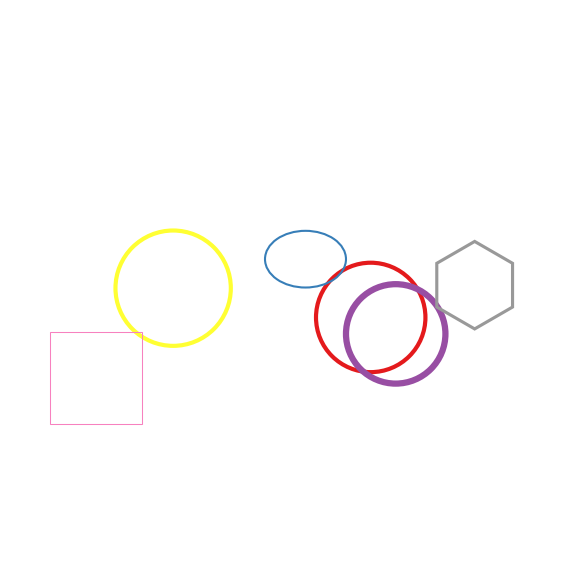[{"shape": "circle", "thickness": 2, "radius": 0.47, "center": [0.642, 0.449]}, {"shape": "oval", "thickness": 1, "radius": 0.35, "center": [0.529, 0.55]}, {"shape": "circle", "thickness": 3, "radius": 0.43, "center": [0.685, 0.421]}, {"shape": "circle", "thickness": 2, "radius": 0.5, "center": [0.3, 0.5]}, {"shape": "square", "thickness": 0.5, "radius": 0.4, "center": [0.166, 0.344]}, {"shape": "hexagon", "thickness": 1.5, "radius": 0.38, "center": [0.822, 0.505]}]